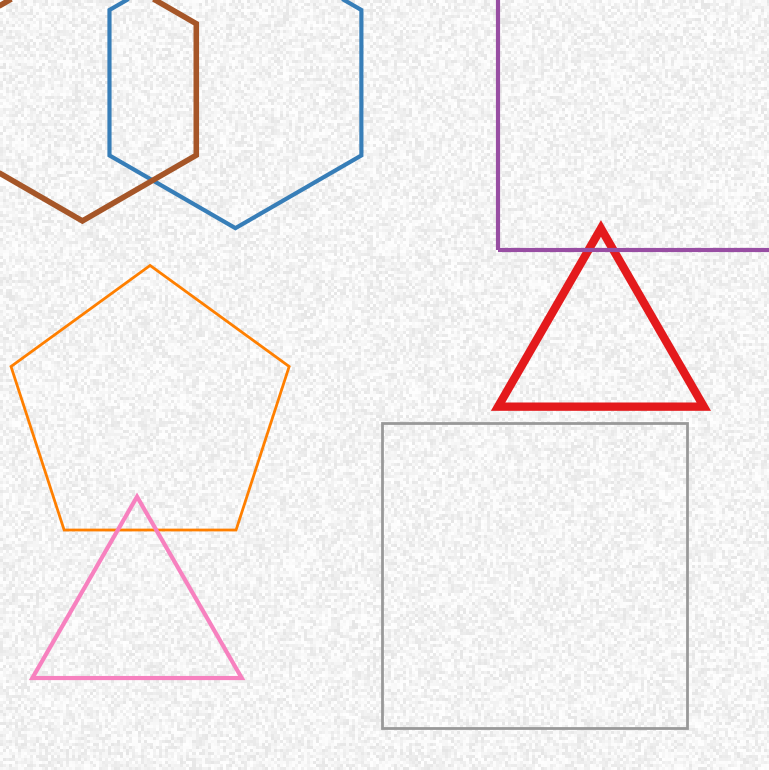[{"shape": "triangle", "thickness": 3, "radius": 0.77, "center": [0.78, 0.549]}, {"shape": "hexagon", "thickness": 1.5, "radius": 0.94, "center": [0.306, 0.893]}, {"shape": "square", "thickness": 1.5, "radius": 0.93, "center": [0.833, 0.862]}, {"shape": "pentagon", "thickness": 1, "radius": 0.95, "center": [0.195, 0.465]}, {"shape": "hexagon", "thickness": 2, "radius": 0.85, "center": [0.107, 0.884]}, {"shape": "triangle", "thickness": 1.5, "radius": 0.78, "center": [0.178, 0.198]}, {"shape": "square", "thickness": 1, "radius": 0.99, "center": [0.694, 0.253]}]